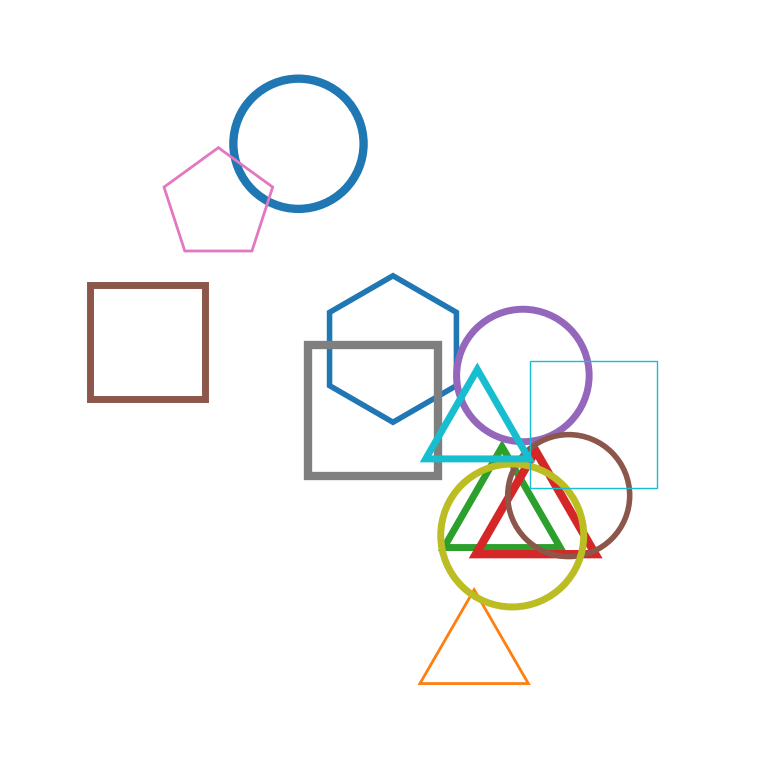[{"shape": "hexagon", "thickness": 2, "radius": 0.48, "center": [0.51, 0.547]}, {"shape": "circle", "thickness": 3, "radius": 0.42, "center": [0.388, 0.813]}, {"shape": "triangle", "thickness": 1, "radius": 0.41, "center": [0.616, 0.153]}, {"shape": "triangle", "thickness": 2.5, "radius": 0.44, "center": [0.652, 0.333]}, {"shape": "triangle", "thickness": 3, "radius": 0.45, "center": [0.696, 0.325]}, {"shape": "circle", "thickness": 2.5, "radius": 0.43, "center": [0.679, 0.512]}, {"shape": "circle", "thickness": 2, "radius": 0.4, "center": [0.739, 0.356]}, {"shape": "square", "thickness": 2.5, "radius": 0.37, "center": [0.191, 0.556]}, {"shape": "pentagon", "thickness": 1, "radius": 0.37, "center": [0.284, 0.734]}, {"shape": "square", "thickness": 3, "radius": 0.42, "center": [0.484, 0.467]}, {"shape": "circle", "thickness": 2.5, "radius": 0.46, "center": [0.665, 0.305]}, {"shape": "square", "thickness": 0.5, "radius": 0.41, "center": [0.771, 0.449]}, {"shape": "triangle", "thickness": 2.5, "radius": 0.39, "center": [0.62, 0.443]}]